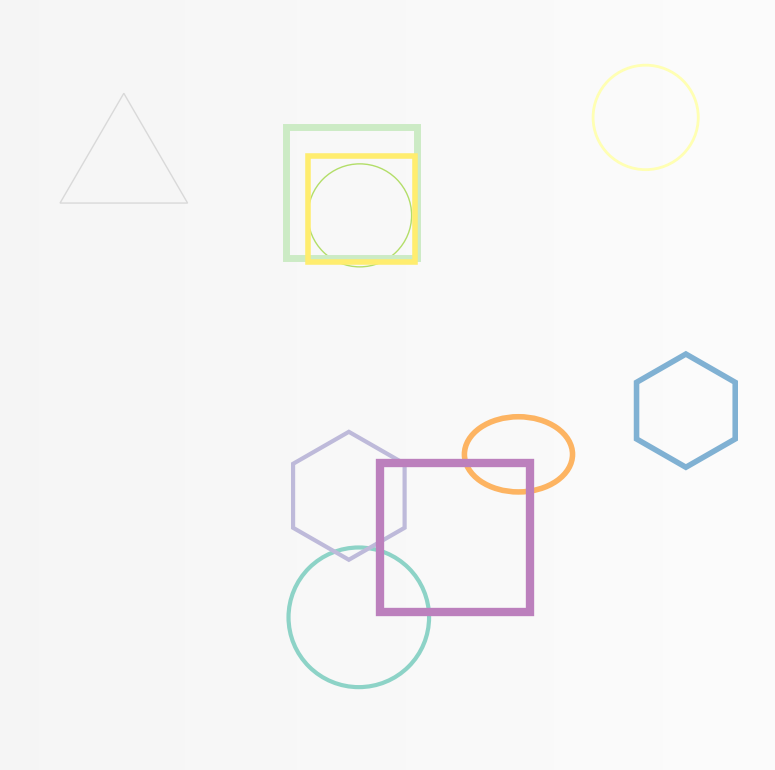[{"shape": "circle", "thickness": 1.5, "radius": 0.45, "center": [0.463, 0.198]}, {"shape": "circle", "thickness": 1, "radius": 0.34, "center": [0.833, 0.848]}, {"shape": "hexagon", "thickness": 1.5, "radius": 0.42, "center": [0.45, 0.356]}, {"shape": "hexagon", "thickness": 2, "radius": 0.37, "center": [0.885, 0.467]}, {"shape": "oval", "thickness": 2, "radius": 0.35, "center": [0.669, 0.41]}, {"shape": "circle", "thickness": 0.5, "radius": 0.33, "center": [0.464, 0.72]}, {"shape": "triangle", "thickness": 0.5, "radius": 0.48, "center": [0.16, 0.784]}, {"shape": "square", "thickness": 3, "radius": 0.48, "center": [0.587, 0.302]}, {"shape": "square", "thickness": 2.5, "radius": 0.42, "center": [0.454, 0.75]}, {"shape": "square", "thickness": 2, "radius": 0.34, "center": [0.467, 0.729]}]